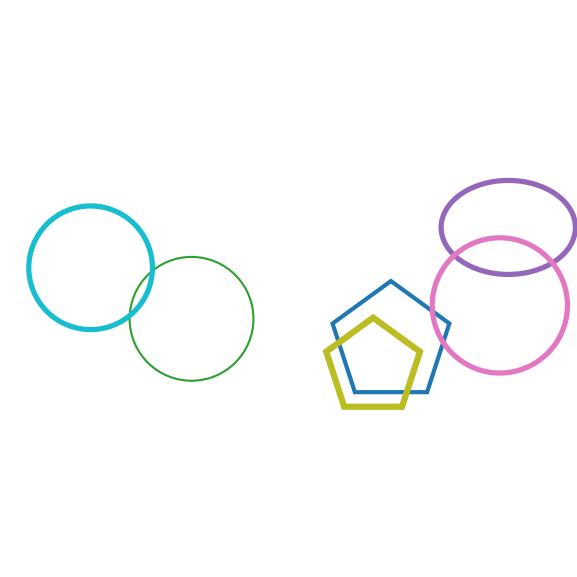[{"shape": "pentagon", "thickness": 2, "radius": 0.53, "center": [0.677, 0.406]}, {"shape": "circle", "thickness": 1, "radius": 0.54, "center": [0.332, 0.447]}, {"shape": "oval", "thickness": 2.5, "radius": 0.58, "center": [0.88, 0.605]}, {"shape": "circle", "thickness": 2.5, "radius": 0.59, "center": [0.866, 0.47]}, {"shape": "pentagon", "thickness": 3, "radius": 0.43, "center": [0.646, 0.364]}, {"shape": "circle", "thickness": 2.5, "radius": 0.54, "center": [0.157, 0.535]}]